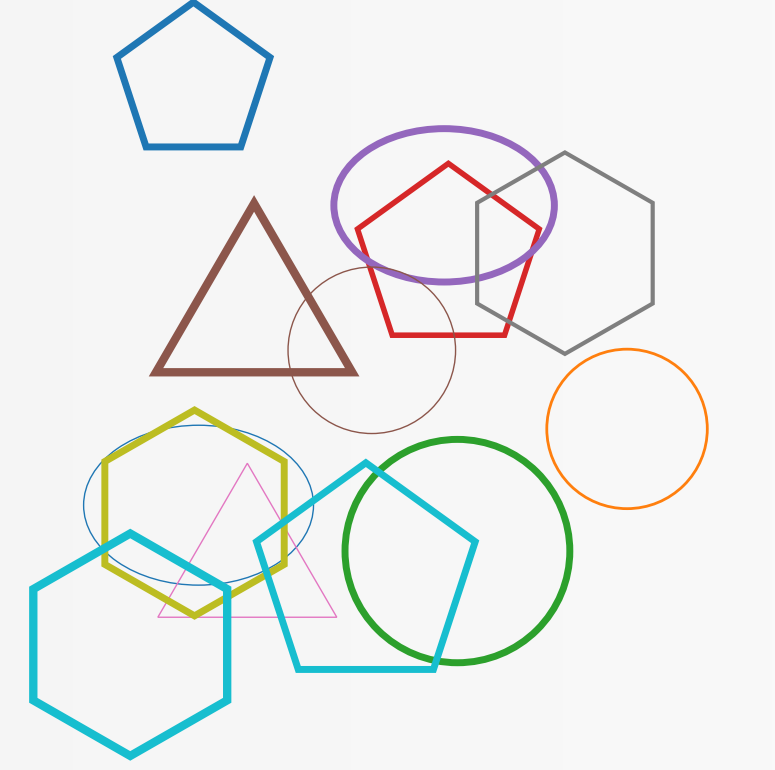[{"shape": "oval", "thickness": 0.5, "radius": 0.74, "center": [0.256, 0.344]}, {"shape": "pentagon", "thickness": 2.5, "radius": 0.52, "center": [0.25, 0.893]}, {"shape": "circle", "thickness": 1, "radius": 0.52, "center": [0.809, 0.443]}, {"shape": "circle", "thickness": 2.5, "radius": 0.73, "center": [0.59, 0.284]}, {"shape": "pentagon", "thickness": 2, "radius": 0.62, "center": [0.579, 0.664]}, {"shape": "oval", "thickness": 2.5, "radius": 0.71, "center": [0.573, 0.733]}, {"shape": "triangle", "thickness": 3, "radius": 0.73, "center": [0.328, 0.59]}, {"shape": "circle", "thickness": 0.5, "radius": 0.54, "center": [0.48, 0.545]}, {"shape": "triangle", "thickness": 0.5, "radius": 0.67, "center": [0.319, 0.265]}, {"shape": "hexagon", "thickness": 1.5, "radius": 0.65, "center": [0.729, 0.671]}, {"shape": "hexagon", "thickness": 2.5, "radius": 0.67, "center": [0.251, 0.334]}, {"shape": "hexagon", "thickness": 3, "radius": 0.72, "center": [0.168, 0.163]}, {"shape": "pentagon", "thickness": 2.5, "radius": 0.74, "center": [0.472, 0.251]}]